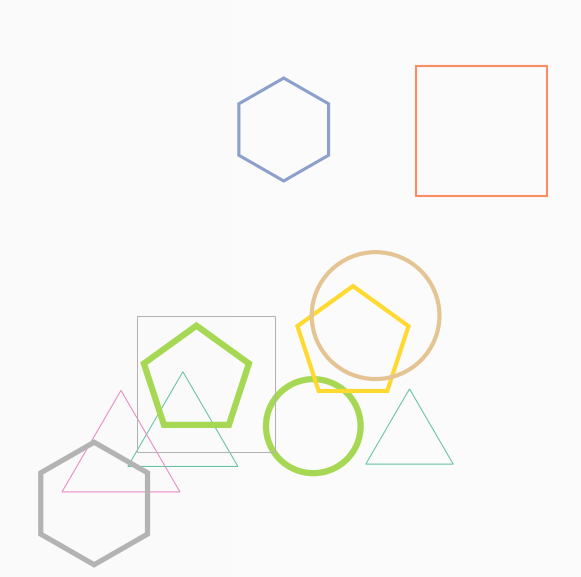[{"shape": "triangle", "thickness": 0.5, "radius": 0.55, "center": [0.315, 0.246]}, {"shape": "triangle", "thickness": 0.5, "radius": 0.43, "center": [0.705, 0.239]}, {"shape": "square", "thickness": 1, "radius": 0.56, "center": [0.828, 0.772]}, {"shape": "hexagon", "thickness": 1.5, "radius": 0.45, "center": [0.488, 0.775]}, {"shape": "triangle", "thickness": 0.5, "radius": 0.59, "center": [0.208, 0.206]}, {"shape": "pentagon", "thickness": 3, "radius": 0.48, "center": [0.338, 0.34]}, {"shape": "circle", "thickness": 3, "radius": 0.41, "center": [0.539, 0.261]}, {"shape": "pentagon", "thickness": 2, "radius": 0.5, "center": [0.607, 0.403]}, {"shape": "circle", "thickness": 2, "radius": 0.55, "center": [0.646, 0.453]}, {"shape": "square", "thickness": 0.5, "radius": 0.59, "center": [0.354, 0.335]}, {"shape": "hexagon", "thickness": 2.5, "radius": 0.53, "center": [0.162, 0.127]}]